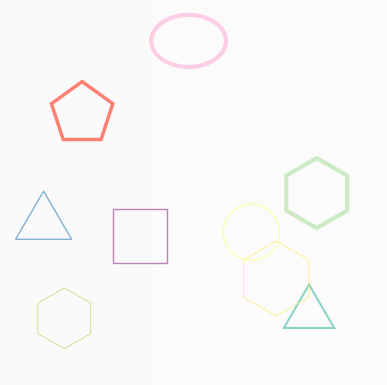[{"shape": "triangle", "thickness": 1.5, "radius": 0.38, "center": [0.798, 0.186]}, {"shape": "circle", "thickness": 1, "radius": 0.36, "center": [0.649, 0.397]}, {"shape": "pentagon", "thickness": 2.5, "radius": 0.42, "center": [0.212, 0.705]}, {"shape": "triangle", "thickness": 1, "radius": 0.42, "center": [0.113, 0.42]}, {"shape": "hexagon", "thickness": 0.5, "radius": 0.39, "center": [0.166, 0.173]}, {"shape": "oval", "thickness": 3, "radius": 0.48, "center": [0.487, 0.894]}, {"shape": "square", "thickness": 1, "radius": 0.35, "center": [0.362, 0.387]}, {"shape": "hexagon", "thickness": 3, "radius": 0.45, "center": [0.817, 0.499]}, {"shape": "hexagon", "thickness": 0.5, "radius": 0.49, "center": [0.713, 0.276]}]